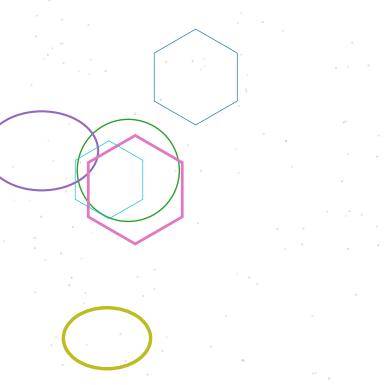[{"shape": "hexagon", "thickness": 0.5, "radius": 0.62, "center": [0.508, 0.8]}, {"shape": "circle", "thickness": 1, "radius": 0.66, "center": [0.333, 0.557]}, {"shape": "oval", "thickness": 1.5, "radius": 0.73, "center": [0.108, 0.608]}, {"shape": "hexagon", "thickness": 2, "radius": 0.7, "center": [0.351, 0.507]}, {"shape": "oval", "thickness": 2.5, "radius": 0.57, "center": [0.278, 0.121]}, {"shape": "hexagon", "thickness": 0.5, "radius": 0.51, "center": [0.283, 0.533]}]